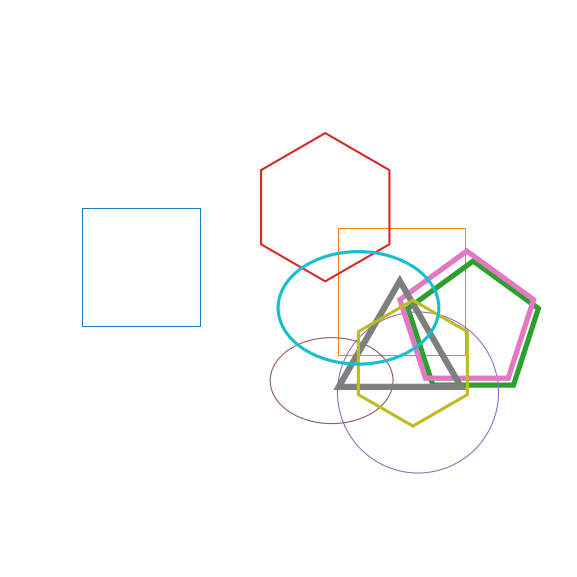[{"shape": "square", "thickness": 0.5, "radius": 0.51, "center": [0.244, 0.537]}, {"shape": "square", "thickness": 0.5, "radius": 0.55, "center": [0.696, 0.494]}, {"shape": "pentagon", "thickness": 2.5, "radius": 0.59, "center": [0.819, 0.428]}, {"shape": "hexagon", "thickness": 1, "radius": 0.64, "center": [0.563, 0.64]}, {"shape": "circle", "thickness": 0.5, "radius": 0.7, "center": [0.724, 0.319]}, {"shape": "oval", "thickness": 0.5, "radius": 0.53, "center": [0.574, 0.34]}, {"shape": "pentagon", "thickness": 2.5, "radius": 0.61, "center": [0.808, 0.443]}, {"shape": "triangle", "thickness": 3, "radius": 0.61, "center": [0.692, 0.39]}, {"shape": "hexagon", "thickness": 1.5, "radius": 0.54, "center": [0.715, 0.37]}, {"shape": "oval", "thickness": 1.5, "radius": 0.7, "center": [0.621, 0.466]}]